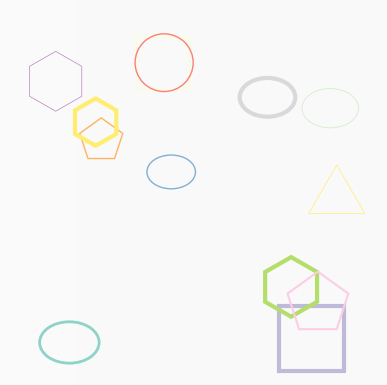[{"shape": "oval", "thickness": 2, "radius": 0.38, "center": [0.179, 0.11]}, {"shape": "square", "thickness": 0.5, "radius": 0.34, "center": [0.42, 0.836]}, {"shape": "square", "thickness": 3, "radius": 0.42, "center": [0.804, 0.121]}, {"shape": "circle", "thickness": 1, "radius": 0.37, "center": [0.424, 0.837]}, {"shape": "oval", "thickness": 1, "radius": 0.31, "center": [0.442, 0.553]}, {"shape": "pentagon", "thickness": 1, "radius": 0.29, "center": [0.261, 0.635]}, {"shape": "hexagon", "thickness": 3, "radius": 0.39, "center": [0.751, 0.255]}, {"shape": "pentagon", "thickness": 1.5, "radius": 0.41, "center": [0.82, 0.212]}, {"shape": "oval", "thickness": 3, "radius": 0.36, "center": [0.69, 0.747]}, {"shape": "hexagon", "thickness": 0.5, "radius": 0.39, "center": [0.144, 0.789]}, {"shape": "oval", "thickness": 0.5, "radius": 0.36, "center": [0.852, 0.719]}, {"shape": "hexagon", "thickness": 3, "radius": 0.31, "center": [0.247, 0.683]}, {"shape": "triangle", "thickness": 0.5, "radius": 0.42, "center": [0.869, 0.488]}]